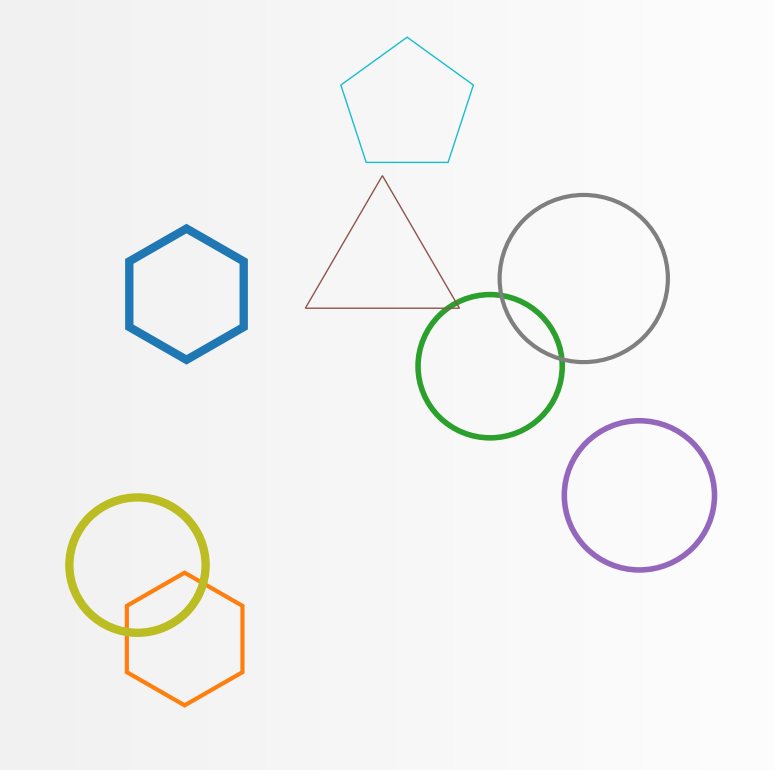[{"shape": "hexagon", "thickness": 3, "radius": 0.43, "center": [0.241, 0.618]}, {"shape": "hexagon", "thickness": 1.5, "radius": 0.43, "center": [0.238, 0.17]}, {"shape": "circle", "thickness": 2, "radius": 0.47, "center": [0.632, 0.524]}, {"shape": "circle", "thickness": 2, "radius": 0.48, "center": [0.825, 0.357]}, {"shape": "triangle", "thickness": 0.5, "radius": 0.57, "center": [0.493, 0.657]}, {"shape": "circle", "thickness": 1.5, "radius": 0.54, "center": [0.753, 0.638]}, {"shape": "circle", "thickness": 3, "radius": 0.44, "center": [0.177, 0.266]}, {"shape": "pentagon", "thickness": 0.5, "radius": 0.45, "center": [0.525, 0.862]}]